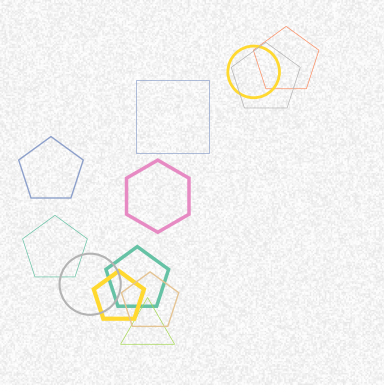[{"shape": "pentagon", "thickness": 2.5, "radius": 0.43, "center": [0.357, 0.274]}, {"shape": "pentagon", "thickness": 0.5, "radius": 0.44, "center": [0.143, 0.352]}, {"shape": "pentagon", "thickness": 0.5, "radius": 0.45, "center": [0.743, 0.842]}, {"shape": "pentagon", "thickness": 1, "radius": 0.44, "center": [0.132, 0.557]}, {"shape": "square", "thickness": 0.5, "radius": 0.48, "center": [0.448, 0.697]}, {"shape": "hexagon", "thickness": 2.5, "radius": 0.47, "center": [0.41, 0.49]}, {"shape": "triangle", "thickness": 0.5, "radius": 0.41, "center": [0.383, 0.146]}, {"shape": "pentagon", "thickness": 3, "radius": 0.34, "center": [0.309, 0.228]}, {"shape": "circle", "thickness": 2, "radius": 0.34, "center": [0.659, 0.813]}, {"shape": "pentagon", "thickness": 1, "radius": 0.39, "center": [0.39, 0.216]}, {"shape": "pentagon", "thickness": 0.5, "radius": 0.47, "center": [0.69, 0.796]}, {"shape": "circle", "thickness": 1.5, "radius": 0.4, "center": [0.234, 0.262]}]